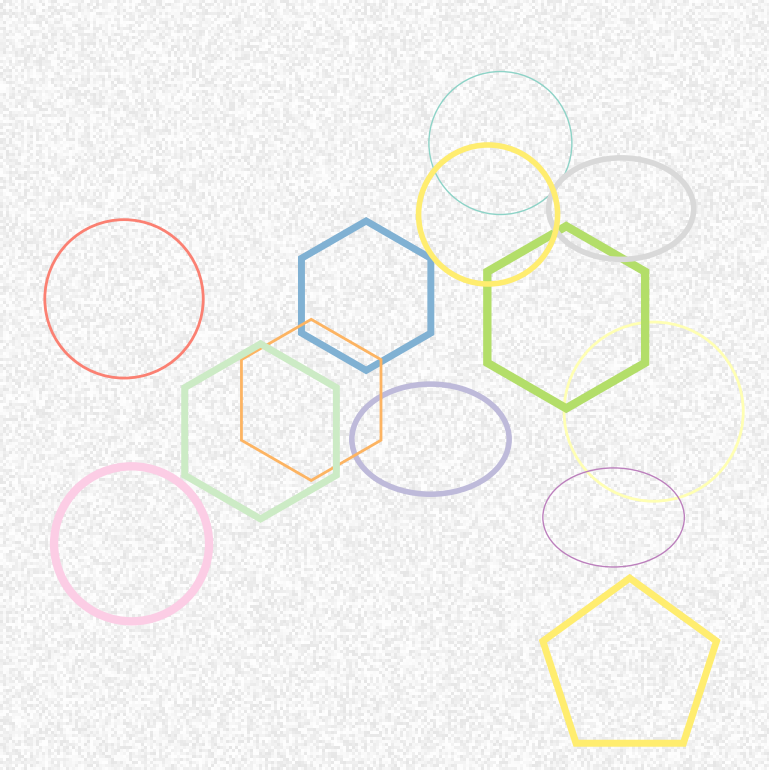[{"shape": "circle", "thickness": 0.5, "radius": 0.46, "center": [0.65, 0.814]}, {"shape": "circle", "thickness": 1, "radius": 0.58, "center": [0.849, 0.465]}, {"shape": "oval", "thickness": 2, "radius": 0.51, "center": [0.559, 0.43]}, {"shape": "circle", "thickness": 1, "radius": 0.51, "center": [0.161, 0.612]}, {"shape": "hexagon", "thickness": 2.5, "radius": 0.48, "center": [0.476, 0.616]}, {"shape": "hexagon", "thickness": 1, "radius": 0.52, "center": [0.404, 0.481]}, {"shape": "hexagon", "thickness": 3, "radius": 0.59, "center": [0.735, 0.588]}, {"shape": "circle", "thickness": 3, "radius": 0.5, "center": [0.171, 0.294]}, {"shape": "oval", "thickness": 2, "radius": 0.47, "center": [0.807, 0.729]}, {"shape": "oval", "thickness": 0.5, "radius": 0.46, "center": [0.797, 0.328]}, {"shape": "hexagon", "thickness": 2.5, "radius": 0.57, "center": [0.338, 0.44]}, {"shape": "circle", "thickness": 2, "radius": 0.45, "center": [0.634, 0.721]}, {"shape": "pentagon", "thickness": 2.5, "radius": 0.59, "center": [0.818, 0.131]}]